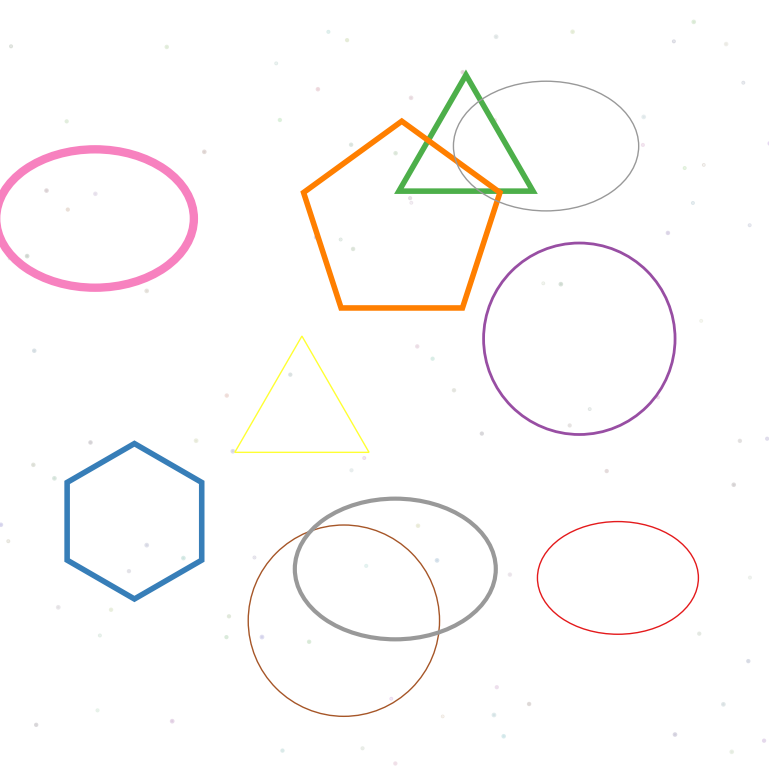[{"shape": "oval", "thickness": 0.5, "radius": 0.52, "center": [0.802, 0.249]}, {"shape": "hexagon", "thickness": 2, "radius": 0.5, "center": [0.175, 0.323]}, {"shape": "triangle", "thickness": 2, "radius": 0.5, "center": [0.605, 0.802]}, {"shape": "circle", "thickness": 1, "radius": 0.62, "center": [0.752, 0.56]}, {"shape": "pentagon", "thickness": 2, "radius": 0.67, "center": [0.522, 0.709]}, {"shape": "triangle", "thickness": 0.5, "radius": 0.5, "center": [0.392, 0.463]}, {"shape": "circle", "thickness": 0.5, "radius": 0.62, "center": [0.447, 0.194]}, {"shape": "oval", "thickness": 3, "radius": 0.64, "center": [0.123, 0.716]}, {"shape": "oval", "thickness": 0.5, "radius": 0.6, "center": [0.709, 0.81]}, {"shape": "oval", "thickness": 1.5, "radius": 0.65, "center": [0.513, 0.261]}]